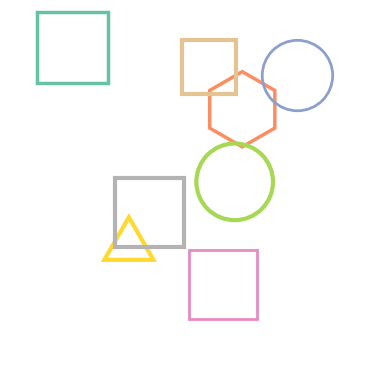[{"shape": "square", "thickness": 2.5, "radius": 0.46, "center": [0.188, 0.878]}, {"shape": "hexagon", "thickness": 2.5, "radius": 0.49, "center": [0.629, 0.716]}, {"shape": "circle", "thickness": 2, "radius": 0.46, "center": [0.773, 0.804]}, {"shape": "square", "thickness": 2, "radius": 0.44, "center": [0.579, 0.261]}, {"shape": "circle", "thickness": 3, "radius": 0.5, "center": [0.61, 0.528]}, {"shape": "triangle", "thickness": 3, "radius": 0.37, "center": [0.335, 0.362]}, {"shape": "square", "thickness": 3, "radius": 0.35, "center": [0.542, 0.827]}, {"shape": "square", "thickness": 3, "radius": 0.45, "center": [0.388, 0.449]}]